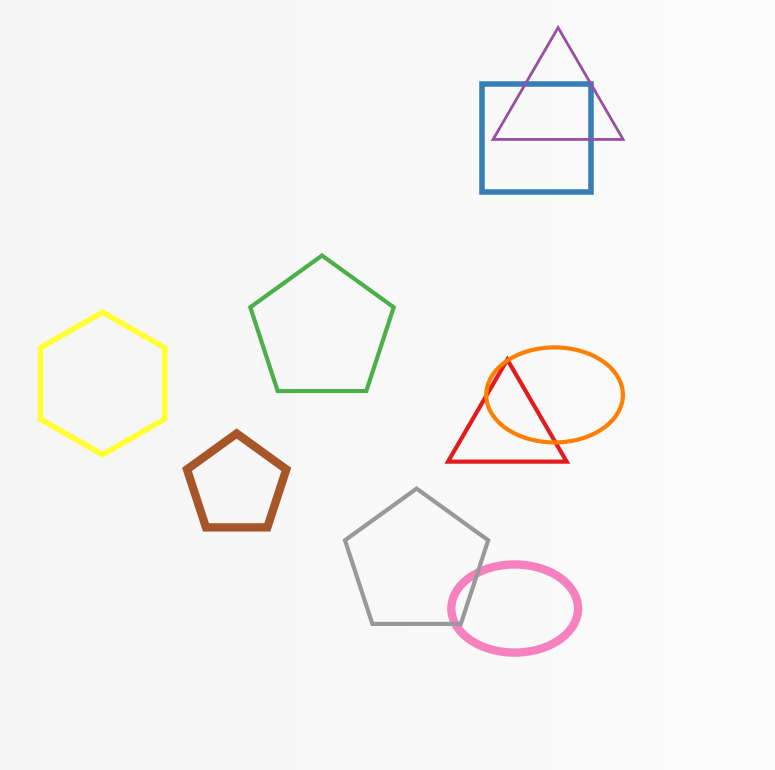[{"shape": "triangle", "thickness": 1.5, "radius": 0.44, "center": [0.655, 0.445]}, {"shape": "square", "thickness": 2, "radius": 0.35, "center": [0.692, 0.821]}, {"shape": "pentagon", "thickness": 1.5, "radius": 0.49, "center": [0.415, 0.571]}, {"shape": "triangle", "thickness": 1, "radius": 0.48, "center": [0.72, 0.867]}, {"shape": "oval", "thickness": 1.5, "radius": 0.44, "center": [0.716, 0.487]}, {"shape": "hexagon", "thickness": 2, "radius": 0.46, "center": [0.132, 0.502]}, {"shape": "pentagon", "thickness": 3, "radius": 0.34, "center": [0.305, 0.37]}, {"shape": "oval", "thickness": 3, "radius": 0.41, "center": [0.664, 0.21]}, {"shape": "pentagon", "thickness": 1.5, "radius": 0.49, "center": [0.538, 0.268]}]